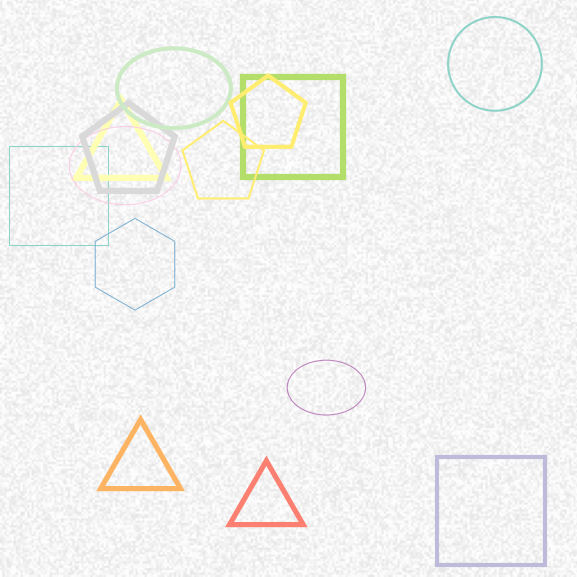[{"shape": "circle", "thickness": 1, "radius": 0.41, "center": [0.857, 0.889]}, {"shape": "square", "thickness": 0.5, "radius": 0.43, "center": [0.102, 0.661]}, {"shape": "triangle", "thickness": 3, "radius": 0.45, "center": [0.21, 0.736]}, {"shape": "square", "thickness": 2, "radius": 0.47, "center": [0.85, 0.114]}, {"shape": "triangle", "thickness": 2.5, "radius": 0.37, "center": [0.461, 0.128]}, {"shape": "hexagon", "thickness": 0.5, "radius": 0.4, "center": [0.234, 0.542]}, {"shape": "triangle", "thickness": 2.5, "radius": 0.4, "center": [0.243, 0.193]}, {"shape": "square", "thickness": 3, "radius": 0.43, "center": [0.507, 0.779]}, {"shape": "oval", "thickness": 0.5, "radius": 0.48, "center": [0.217, 0.712]}, {"shape": "pentagon", "thickness": 3, "radius": 0.42, "center": [0.222, 0.737]}, {"shape": "oval", "thickness": 0.5, "radius": 0.34, "center": [0.565, 0.328]}, {"shape": "oval", "thickness": 2, "radius": 0.49, "center": [0.301, 0.846]}, {"shape": "pentagon", "thickness": 2, "radius": 0.34, "center": [0.464, 0.8]}, {"shape": "pentagon", "thickness": 1, "radius": 0.37, "center": [0.387, 0.716]}]